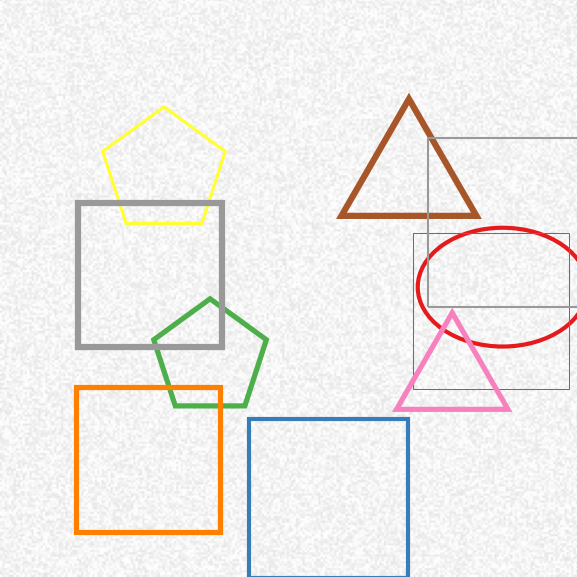[{"shape": "oval", "thickness": 2, "radius": 0.73, "center": [0.87, 0.502]}, {"shape": "square", "thickness": 2, "radius": 0.69, "center": [0.568, 0.136]}, {"shape": "pentagon", "thickness": 2.5, "radius": 0.51, "center": [0.364, 0.379]}, {"shape": "square", "thickness": 0.5, "radius": 0.67, "center": [0.851, 0.461]}, {"shape": "square", "thickness": 2.5, "radius": 0.62, "center": [0.256, 0.204]}, {"shape": "pentagon", "thickness": 1.5, "radius": 0.56, "center": [0.284, 0.702]}, {"shape": "triangle", "thickness": 3, "radius": 0.67, "center": [0.708, 0.693]}, {"shape": "triangle", "thickness": 2.5, "radius": 0.56, "center": [0.783, 0.346]}, {"shape": "square", "thickness": 3, "radius": 0.63, "center": [0.26, 0.523]}, {"shape": "square", "thickness": 1, "radius": 0.73, "center": [0.887, 0.614]}]